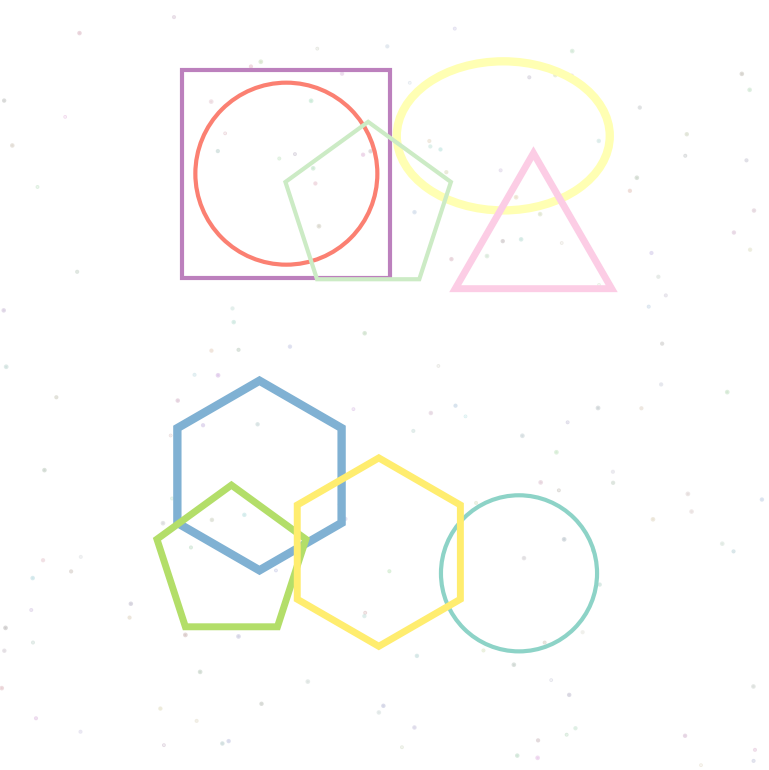[{"shape": "circle", "thickness": 1.5, "radius": 0.51, "center": [0.674, 0.255]}, {"shape": "oval", "thickness": 3, "radius": 0.69, "center": [0.654, 0.824]}, {"shape": "circle", "thickness": 1.5, "radius": 0.59, "center": [0.372, 0.774]}, {"shape": "hexagon", "thickness": 3, "radius": 0.62, "center": [0.337, 0.382]}, {"shape": "pentagon", "thickness": 2.5, "radius": 0.51, "center": [0.301, 0.268]}, {"shape": "triangle", "thickness": 2.5, "radius": 0.59, "center": [0.693, 0.684]}, {"shape": "square", "thickness": 1.5, "radius": 0.67, "center": [0.372, 0.774]}, {"shape": "pentagon", "thickness": 1.5, "radius": 0.56, "center": [0.478, 0.729]}, {"shape": "hexagon", "thickness": 2.5, "radius": 0.61, "center": [0.492, 0.283]}]